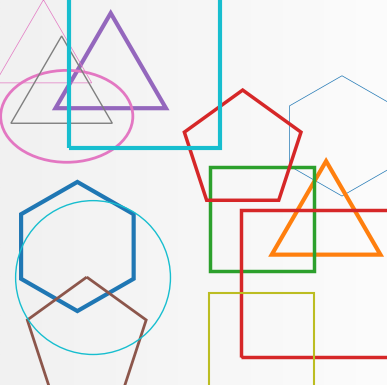[{"shape": "hexagon", "thickness": 0.5, "radius": 0.78, "center": [0.883, 0.647]}, {"shape": "hexagon", "thickness": 3, "radius": 0.84, "center": [0.2, 0.36]}, {"shape": "triangle", "thickness": 3, "radius": 0.81, "center": [0.842, 0.42]}, {"shape": "square", "thickness": 2.5, "radius": 0.67, "center": [0.677, 0.431]}, {"shape": "square", "thickness": 2.5, "radius": 0.96, "center": [0.814, 0.265]}, {"shape": "pentagon", "thickness": 2.5, "radius": 0.79, "center": [0.626, 0.608]}, {"shape": "triangle", "thickness": 3, "radius": 0.82, "center": [0.286, 0.801]}, {"shape": "pentagon", "thickness": 2, "radius": 0.81, "center": [0.224, 0.119]}, {"shape": "oval", "thickness": 2, "radius": 0.85, "center": [0.172, 0.698]}, {"shape": "triangle", "thickness": 0.5, "radius": 0.72, "center": [0.112, 0.857]}, {"shape": "triangle", "thickness": 1, "radius": 0.76, "center": [0.159, 0.755]}, {"shape": "square", "thickness": 1.5, "radius": 0.67, "center": [0.675, 0.104]}, {"shape": "square", "thickness": 3, "radius": 0.97, "center": [0.373, 0.81]}, {"shape": "circle", "thickness": 1, "radius": 1.0, "center": [0.24, 0.279]}]